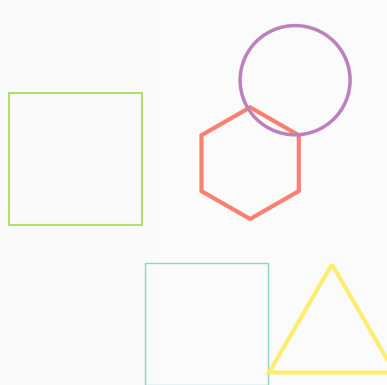[{"shape": "square", "thickness": 1, "radius": 0.79, "center": [0.532, 0.157]}, {"shape": "hexagon", "thickness": 3, "radius": 0.73, "center": [0.645, 0.576]}, {"shape": "square", "thickness": 1.5, "radius": 0.85, "center": [0.195, 0.588]}, {"shape": "circle", "thickness": 2.5, "radius": 0.71, "center": [0.762, 0.792]}, {"shape": "triangle", "thickness": 3, "radius": 0.94, "center": [0.857, 0.126]}]